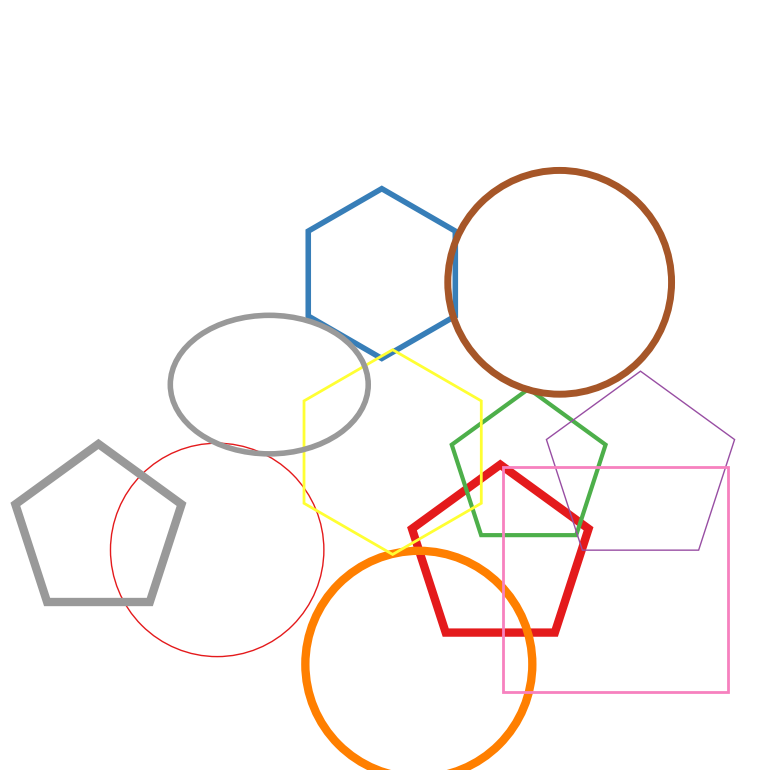[{"shape": "pentagon", "thickness": 3, "radius": 0.6, "center": [0.65, 0.276]}, {"shape": "circle", "thickness": 0.5, "radius": 0.69, "center": [0.282, 0.286]}, {"shape": "hexagon", "thickness": 2, "radius": 0.55, "center": [0.496, 0.645]}, {"shape": "pentagon", "thickness": 1.5, "radius": 0.53, "center": [0.687, 0.39]}, {"shape": "pentagon", "thickness": 0.5, "radius": 0.64, "center": [0.832, 0.389]}, {"shape": "circle", "thickness": 3, "radius": 0.74, "center": [0.544, 0.137]}, {"shape": "hexagon", "thickness": 1, "radius": 0.66, "center": [0.51, 0.413]}, {"shape": "circle", "thickness": 2.5, "radius": 0.73, "center": [0.727, 0.633]}, {"shape": "square", "thickness": 1, "radius": 0.73, "center": [0.8, 0.247]}, {"shape": "oval", "thickness": 2, "radius": 0.64, "center": [0.35, 0.501]}, {"shape": "pentagon", "thickness": 3, "radius": 0.57, "center": [0.128, 0.31]}]